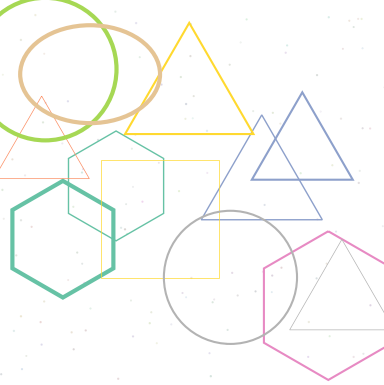[{"shape": "hexagon", "thickness": 3, "radius": 0.76, "center": [0.163, 0.379]}, {"shape": "hexagon", "thickness": 1, "radius": 0.71, "center": [0.301, 0.517]}, {"shape": "triangle", "thickness": 0.5, "radius": 0.72, "center": [0.108, 0.607]}, {"shape": "triangle", "thickness": 1.5, "radius": 0.76, "center": [0.785, 0.609]}, {"shape": "triangle", "thickness": 1, "radius": 0.91, "center": [0.68, 0.52]}, {"shape": "hexagon", "thickness": 1.5, "radius": 0.97, "center": [0.853, 0.206]}, {"shape": "circle", "thickness": 3, "radius": 0.93, "center": [0.117, 0.821]}, {"shape": "triangle", "thickness": 1.5, "radius": 0.96, "center": [0.492, 0.748]}, {"shape": "square", "thickness": 0.5, "radius": 0.76, "center": [0.416, 0.432]}, {"shape": "oval", "thickness": 3, "radius": 0.91, "center": [0.234, 0.807]}, {"shape": "triangle", "thickness": 0.5, "radius": 0.78, "center": [0.888, 0.222]}, {"shape": "circle", "thickness": 1.5, "radius": 0.86, "center": [0.599, 0.28]}]